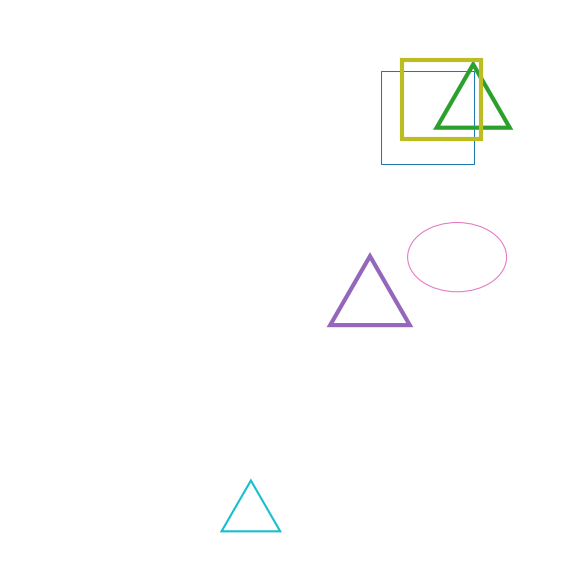[{"shape": "square", "thickness": 0.5, "radius": 0.4, "center": [0.74, 0.796]}, {"shape": "triangle", "thickness": 2, "radius": 0.37, "center": [0.819, 0.815]}, {"shape": "triangle", "thickness": 2, "radius": 0.4, "center": [0.641, 0.476]}, {"shape": "oval", "thickness": 0.5, "radius": 0.43, "center": [0.792, 0.554]}, {"shape": "square", "thickness": 2, "radius": 0.34, "center": [0.765, 0.827]}, {"shape": "triangle", "thickness": 1, "radius": 0.29, "center": [0.434, 0.108]}]